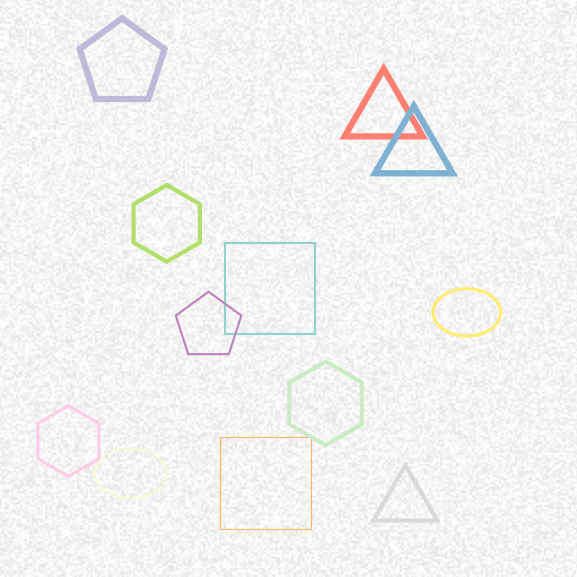[{"shape": "square", "thickness": 1, "radius": 0.39, "center": [0.468, 0.5]}, {"shape": "oval", "thickness": 0.5, "radius": 0.31, "center": [0.226, 0.179]}, {"shape": "pentagon", "thickness": 3, "radius": 0.39, "center": [0.211, 0.89]}, {"shape": "triangle", "thickness": 3, "radius": 0.39, "center": [0.664, 0.802]}, {"shape": "triangle", "thickness": 3, "radius": 0.39, "center": [0.717, 0.738]}, {"shape": "square", "thickness": 0.5, "radius": 0.4, "center": [0.46, 0.162]}, {"shape": "hexagon", "thickness": 2, "radius": 0.33, "center": [0.289, 0.612]}, {"shape": "hexagon", "thickness": 1.5, "radius": 0.31, "center": [0.118, 0.235]}, {"shape": "triangle", "thickness": 2, "radius": 0.32, "center": [0.702, 0.13]}, {"shape": "pentagon", "thickness": 1, "radius": 0.3, "center": [0.361, 0.434]}, {"shape": "hexagon", "thickness": 2, "radius": 0.36, "center": [0.564, 0.301]}, {"shape": "oval", "thickness": 1.5, "radius": 0.29, "center": [0.808, 0.458]}]